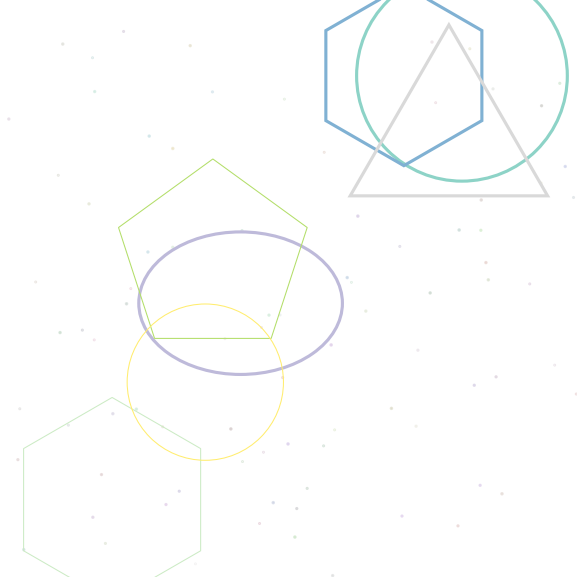[{"shape": "circle", "thickness": 1.5, "radius": 0.91, "center": [0.8, 0.868]}, {"shape": "oval", "thickness": 1.5, "radius": 0.88, "center": [0.417, 0.474]}, {"shape": "hexagon", "thickness": 1.5, "radius": 0.78, "center": [0.699, 0.868]}, {"shape": "pentagon", "thickness": 0.5, "radius": 0.86, "center": [0.369, 0.552]}, {"shape": "triangle", "thickness": 1.5, "radius": 0.99, "center": [0.777, 0.759]}, {"shape": "hexagon", "thickness": 0.5, "radius": 0.88, "center": [0.194, 0.134]}, {"shape": "circle", "thickness": 0.5, "radius": 0.68, "center": [0.356, 0.337]}]